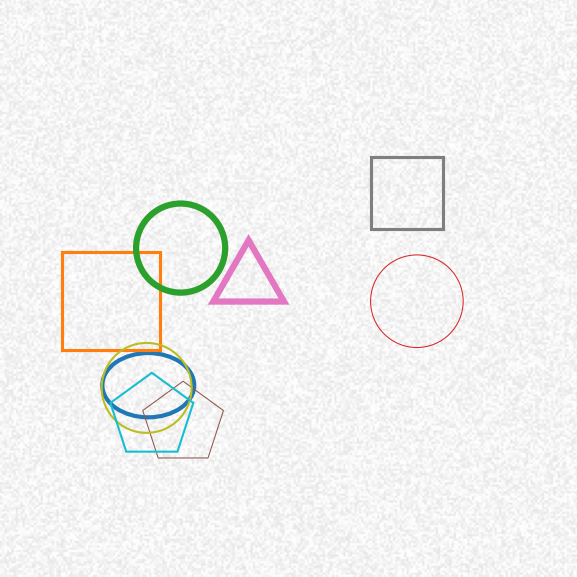[{"shape": "oval", "thickness": 2, "radius": 0.4, "center": [0.257, 0.332]}, {"shape": "square", "thickness": 1.5, "radius": 0.43, "center": [0.192, 0.478]}, {"shape": "circle", "thickness": 3, "radius": 0.39, "center": [0.313, 0.57]}, {"shape": "circle", "thickness": 0.5, "radius": 0.4, "center": [0.722, 0.478]}, {"shape": "pentagon", "thickness": 0.5, "radius": 0.37, "center": [0.317, 0.266]}, {"shape": "triangle", "thickness": 3, "radius": 0.35, "center": [0.431, 0.512]}, {"shape": "square", "thickness": 1.5, "radius": 0.31, "center": [0.705, 0.665]}, {"shape": "circle", "thickness": 1, "radius": 0.39, "center": [0.254, 0.327]}, {"shape": "pentagon", "thickness": 1, "radius": 0.38, "center": [0.263, 0.278]}]